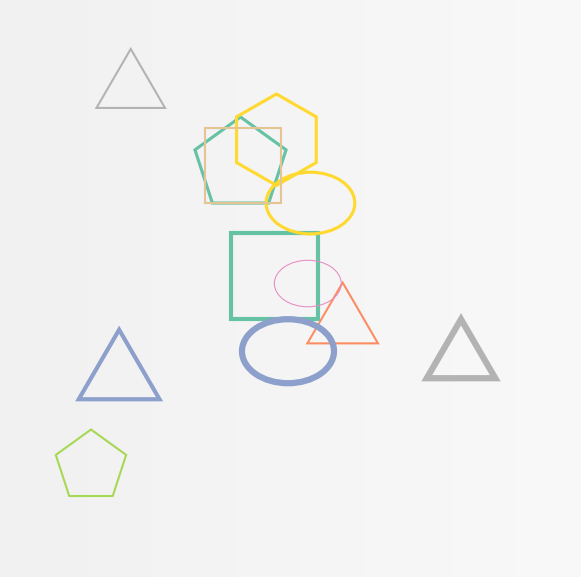[{"shape": "pentagon", "thickness": 1.5, "radius": 0.41, "center": [0.414, 0.714]}, {"shape": "square", "thickness": 2, "radius": 0.37, "center": [0.472, 0.522]}, {"shape": "triangle", "thickness": 1, "radius": 0.35, "center": [0.59, 0.44]}, {"shape": "triangle", "thickness": 2, "radius": 0.4, "center": [0.205, 0.348]}, {"shape": "oval", "thickness": 3, "radius": 0.4, "center": [0.495, 0.391]}, {"shape": "oval", "thickness": 0.5, "radius": 0.29, "center": [0.53, 0.508]}, {"shape": "pentagon", "thickness": 1, "radius": 0.32, "center": [0.157, 0.192]}, {"shape": "oval", "thickness": 1.5, "radius": 0.38, "center": [0.534, 0.648]}, {"shape": "hexagon", "thickness": 1.5, "radius": 0.4, "center": [0.476, 0.757]}, {"shape": "square", "thickness": 1, "radius": 0.33, "center": [0.418, 0.713]}, {"shape": "triangle", "thickness": 1, "radius": 0.34, "center": [0.225, 0.846]}, {"shape": "triangle", "thickness": 3, "radius": 0.34, "center": [0.793, 0.378]}]